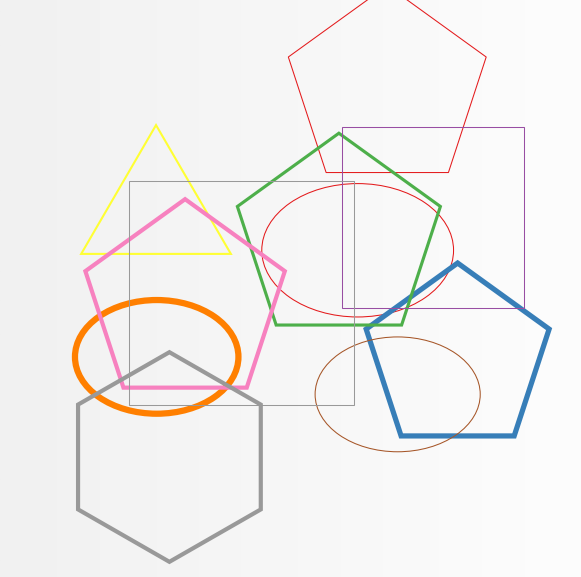[{"shape": "pentagon", "thickness": 0.5, "radius": 0.89, "center": [0.666, 0.845]}, {"shape": "oval", "thickness": 0.5, "radius": 0.82, "center": [0.615, 0.566]}, {"shape": "pentagon", "thickness": 2.5, "radius": 0.83, "center": [0.787, 0.378]}, {"shape": "pentagon", "thickness": 1.5, "radius": 0.92, "center": [0.583, 0.585]}, {"shape": "square", "thickness": 0.5, "radius": 0.78, "center": [0.745, 0.622]}, {"shape": "oval", "thickness": 3, "radius": 0.7, "center": [0.27, 0.381]}, {"shape": "triangle", "thickness": 1, "radius": 0.74, "center": [0.268, 0.634]}, {"shape": "oval", "thickness": 0.5, "radius": 0.71, "center": [0.684, 0.316]}, {"shape": "pentagon", "thickness": 2, "radius": 0.9, "center": [0.318, 0.474]}, {"shape": "hexagon", "thickness": 2, "radius": 0.91, "center": [0.291, 0.208]}, {"shape": "square", "thickness": 0.5, "radius": 0.97, "center": [0.415, 0.492]}]